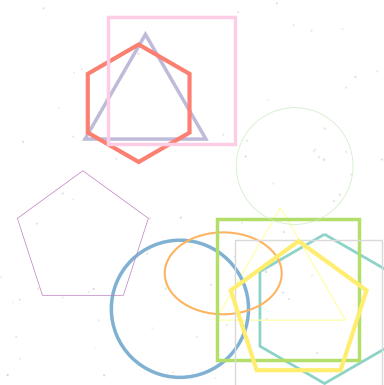[{"shape": "hexagon", "thickness": 2, "radius": 0.97, "center": [0.843, 0.198]}, {"shape": "triangle", "thickness": 1, "radius": 0.97, "center": [0.729, 0.266]}, {"shape": "triangle", "thickness": 2.5, "radius": 0.91, "center": [0.378, 0.729]}, {"shape": "hexagon", "thickness": 3, "radius": 0.76, "center": [0.36, 0.732]}, {"shape": "circle", "thickness": 2.5, "radius": 0.89, "center": [0.467, 0.198]}, {"shape": "oval", "thickness": 1.5, "radius": 0.76, "center": [0.58, 0.29]}, {"shape": "square", "thickness": 2.5, "radius": 0.92, "center": [0.748, 0.248]}, {"shape": "square", "thickness": 2.5, "radius": 0.82, "center": [0.446, 0.792]}, {"shape": "square", "thickness": 1, "radius": 0.95, "center": [0.802, 0.187]}, {"shape": "pentagon", "thickness": 0.5, "radius": 0.89, "center": [0.215, 0.378]}, {"shape": "circle", "thickness": 0.5, "radius": 0.76, "center": [0.765, 0.569]}, {"shape": "pentagon", "thickness": 3, "radius": 0.93, "center": [0.776, 0.188]}]